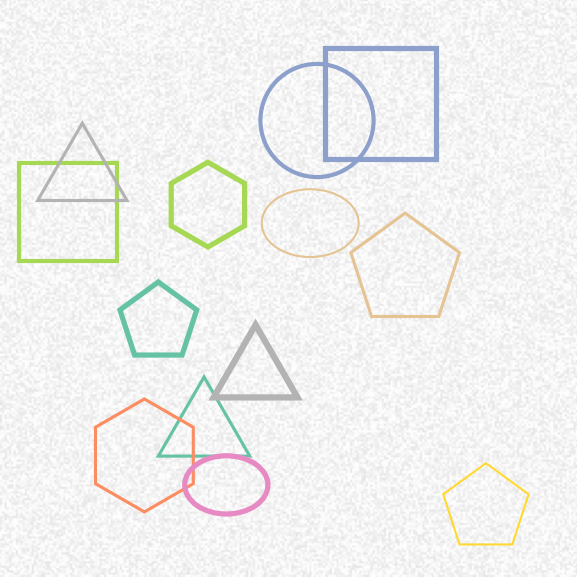[{"shape": "triangle", "thickness": 1.5, "radius": 0.46, "center": [0.353, 0.255]}, {"shape": "pentagon", "thickness": 2.5, "radius": 0.35, "center": [0.274, 0.441]}, {"shape": "hexagon", "thickness": 1.5, "radius": 0.49, "center": [0.25, 0.21]}, {"shape": "circle", "thickness": 2, "radius": 0.49, "center": [0.549, 0.791]}, {"shape": "square", "thickness": 2.5, "radius": 0.48, "center": [0.659, 0.819]}, {"shape": "oval", "thickness": 2.5, "radius": 0.36, "center": [0.392, 0.159]}, {"shape": "hexagon", "thickness": 2.5, "radius": 0.37, "center": [0.36, 0.645]}, {"shape": "square", "thickness": 2, "radius": 0.42, "center": [0.118, 0.632]}, {"shape": "pentagon", "thickness": 1, "radius": 0.39, "center": [0.841, 0.119]}, {"shape": "oval", "thickness": 1, "radius": 0.42, "center": [0.537, 0.613]}, {"shape": "pentagon", "thickness": 1.5, "radius": 0.49, "center": [0.702, 0.531]}, {"shape": "triangle", "thickness": 3, "radius": 0.42, "center": [0.443, 0.353]}, {"shape": "triangle", "thickness": 1.5, "radius": 0.45, "center": [0.143, 0.697]}]